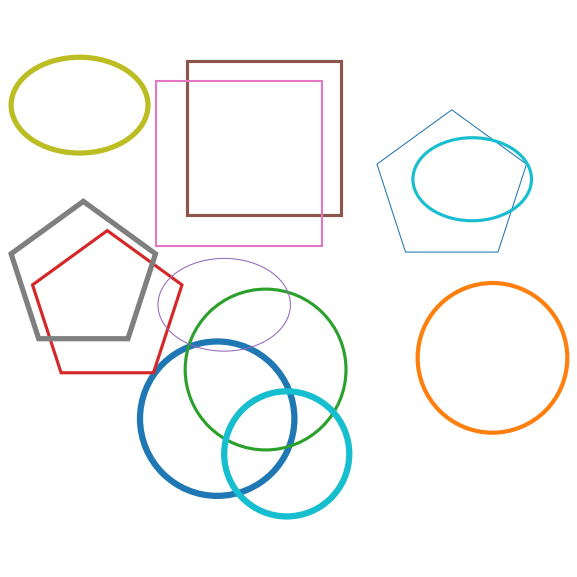[{"shape": "pentagon", "thickness": 0.5, "radius": 0.68, "center": [0.782, 0.673]}, {"shape": "circle", "thickness": 3, "radius": 0.67, "center": [0.376, 0.274]}, {"shape": "circle", "thickness": 2, "radius": 0.65, "center": [0.853, 0.379]}, {"shape": "circle", "thickness": 1.5, "radius": 0.7, "center": [0.46, 0.359]}, {"shape": "pentagon", "thickness": 1.5, "radius": 0.68, "center": [0.186, 0.464]}, {"shape": "oval", "thickness": 0.5, "radius": 0.57, "center": [0.388, 0.471]}, {"shape": "square", "thickness": 1.5, "radius": 0.66, "center": [0.457, 0.76]}, {"shape": "square", "thickness": 1, "radius": 0.72, "center": [0.414, 0.716]}, {"shape": "pentagon", "thickness": 2.5, "radius": 0.66, "center": [0.144, 0.519]}, {"shape": "oval", "thickness": 2.5, "radius": 0.59, "center": [0.138, 0.817]}, {"shape": "oval", "thickness": 1.5, "radius": 0.51, "center": [0.818, 0.689]}, {"shape": "circle", "thickness": 3, "radius": 0.54, "center": [0.496, 0.213]}]